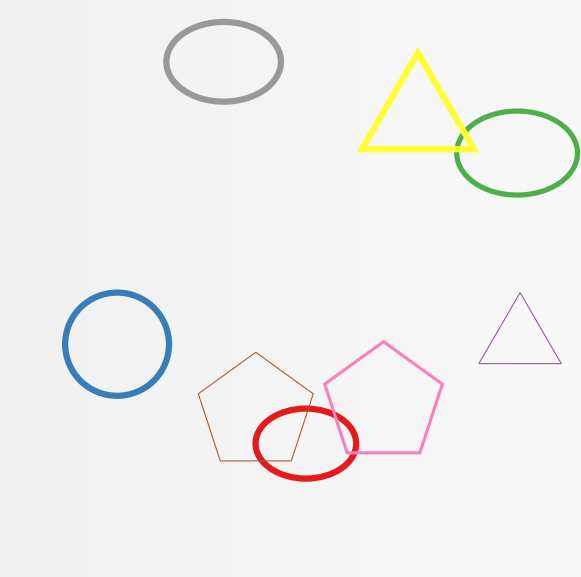[{"shape": "oval", "thickness": 3, "radius": 0.43, "center": [0.526, 0.231]}, {"shape": "circle", "thickness": 3, "radius": 0.45, "center": [0.201, 0.403]}, {"shape": "oval", "thickness": 2.5, "radius": 0.52, "center": [0.89, 0.734]}, {"shape": "triangle", "thickness": 0.5, "radius": 0.41, "center": [0.895, 0.41]}, {"shape": "triangle", "thickness": 3, "radius": 0.56, "center": [0.719, 0.796]}, {"shape": "pentagon", "thickness": 0.5, "radius": 0.52, "center": [0.44, 0.285]}, {"shape": "pentagon", "thickness": 1.5, "radius": 0.53, "center": [0.66, 0.301]}, {"shape": "oval", "thickness": 3, "radius": 0.49, "center": [0.385, 0.892]}]